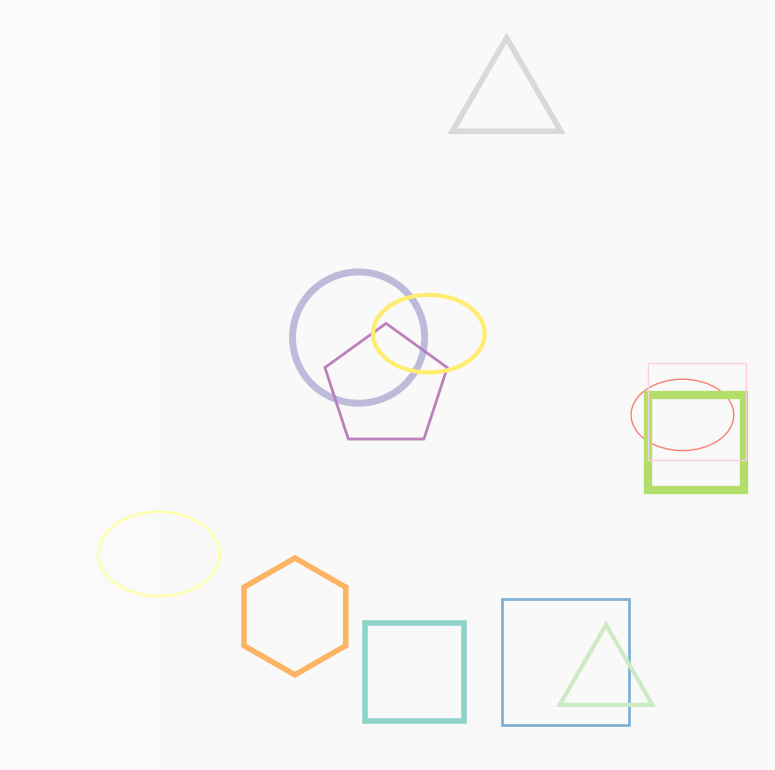[{"shape": "square", "thickness": 2, "radius": 0.32, "center": [0.535, 0.128]}, {"shape": "oval", "thickness": 1, "radius": 0.39, "center": [0.205, 0.281]}, {"shape": "circle", "thickness": 2.5, "radius": 0.43, "center": [0.463, 0.562]}, {"shape": "oval", "thickness": 0.5, "radius": 0.33, "center": [0.881, 0.461]}, {"shape": "square", "thickness": 1, "radius": 0.41, "center": [0.729, 0.141]}, {"shape": "hexagon", "thickness": 2, "radius": 0.38, "center": [0.381, 0.199]}, {"shape": "square", "thickness": 3, "radius": 0.31, "center": [0.898, 0.426]}, {"shape": "square", "thickness": 0.5, "radius": 0.32, "center": [0.9, 0.466]}, {"shape": "triangle", "thickness": 2, "radius": 0.4, "center": [0.654, 0.87]}, {"shape": "pentagon", "thickness": 1, "radius": 0.41, "center": [0.498, 0.497]}, {"shape": "triangle", "thickness": 1.5, "radius": 0.35, "center": [0.782, 0.119]}, {"shape": "oval", "thickness": 1.5, "radius": 0.36, "center": [0.553, 0.567]}]